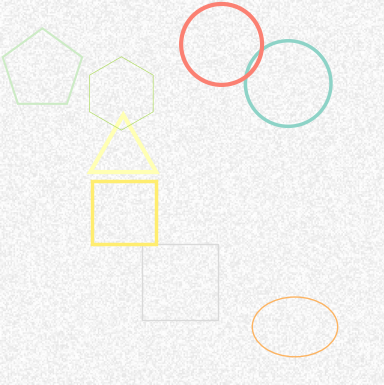[{"shape": "circle", "thickness": 2.5, "radius": 0.56, "center": [0.749, 0.783]}, {"shape": "triangle", "thickness": 3, "radius": 0.5, "center": [0.32, 0.603]}, {"shape": "circle", "thickness": 3, "radius": 0.53, "center": [0.576, 0.885]}, {"shape": "oval", "thickness": 1, "radius": 0.55, "center": [0.766, 0.151]}, {"shape": "hexagon", "thickness": 0.5, "radius": 0.48, "center": [0.315, 0.757]}, {"shape": "square", "thickness": 1, "radius": 0.49, "center": [0.468, 0.267]}, {"shape": "pentagon", "thickness": 1.5, "radius": 0.54, "center": [0.11, 0.818]}, {"shape": "square", "thickness": 2.5, "radius": 0.41, "center": [0.322, 0.449]}]